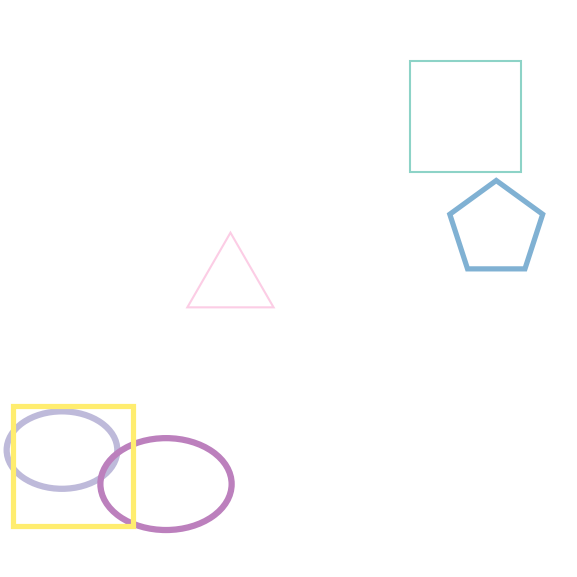[{"shape": "square", "thickness": 1, "radius": 0.48, "center": [0.806, 0.797]}, {"shape": "oval", "thickness": 3, "radius": 0.48, "center": [0.107, 0.22]}, {"shape": "pentagon", "thickness": 2.5, "radius": 0.42, "center": [0.859, 0.602]}, {"shape": "triangle", "thickness": 1, "radius": 0.43, "center": [0.399, 0.51]}, {"shape": "oval", "thickness": 3, "radius": 0.57, "center": [0.287, 0.161]}, {"shape": "square", "thickness": 2.5, "radius": 0.52, "center": [0.127, 0.192]}]